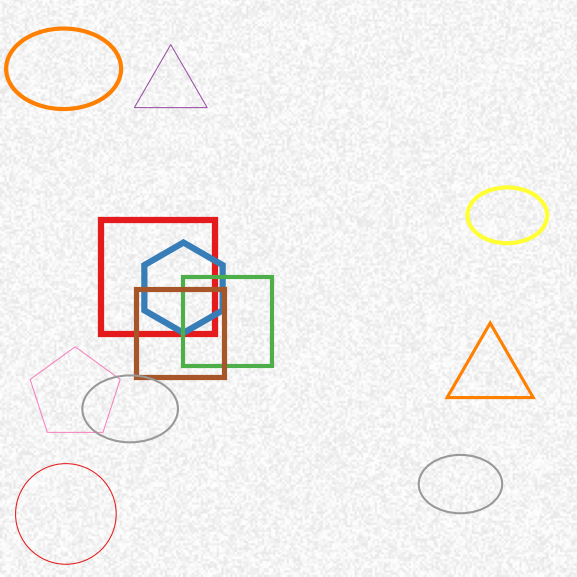[{"shape": "circle", "thickness": 0.5, "radius": 0.44, "center": [0.114, 0.109]}, {"shape": "square", "thickness": 3, "radius": 0.49, "center": [0.274, 0.52]}, {"shape": "hexagon", "thickness": 3, "radius": 0.39, "center": [0.318, 0.501]}, {"shape": "square", "thickness": 2, "radius": 0.39, "center": [0.394, 0.442]}, {"shape": "triangle", "thickness": 0.5, "radius": 0.36, "center": [0.296, 0.849]}, {"shape": "triangle", "thickness": 1.5, "radius": 0.43, "center": [0.849, 0.354]}, {"shape": "oval", "thickness": 2, "radius": 0.5, "center": [0.11, 0.88]}, {"shape": "oval", "thickness": 2, "radius": 0.35, "center": [0.878, 0.626]}, {"shape": "square", "thickness": 2.5, "radius": 0.38, "center": [0.311, 0.423]}, {"shape": "pentagon", "thickness": 0.5, "radius": 0.41, "center": [0.13, 0.317]}, {"shape": "oval", "thickness": 1, "radius": 0.41, "center": [0.225, 0.291]}, {"shape": "oval", "thickness": 1, "radius": 0.36, "center": [0.797, 0.161]}]